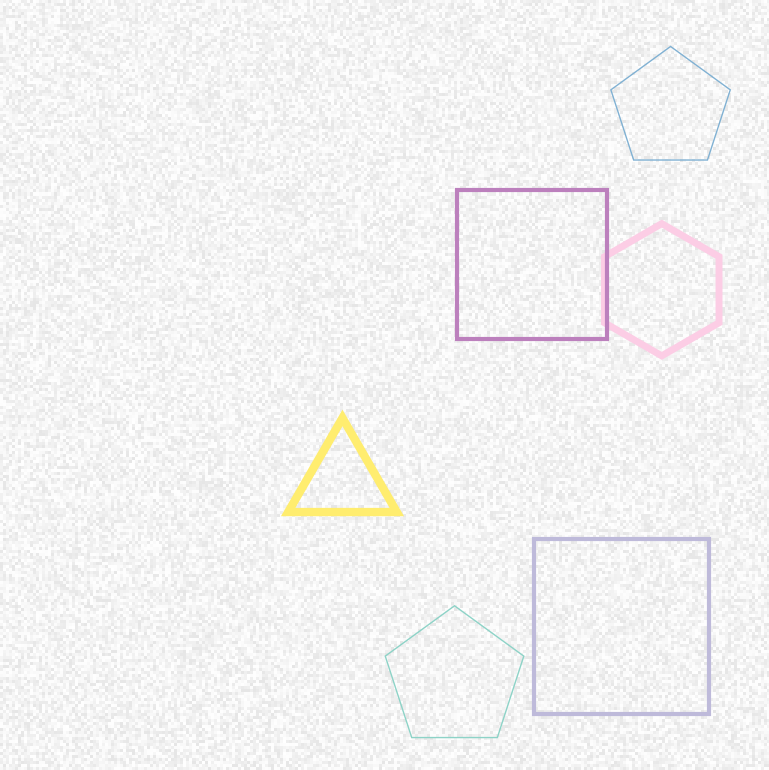[{"shape": "pentagon", "thickness": 0.5, "radius": 0.47, "center": [0.59, 0.119]}, {"shape": "square", "thickness": 1.5, "radius": 0.57, "center": [0.807, 0.186]}, {"shape": "pentagon", "thickness": 0.5, "radius": 0.41, "center": [0.871, 0.858]}, {"shape": "hexagon", "thickness": 2.5, "radius": 0.43, "center": [0.859, 0.624]}, {"shape": "square", "thickness": 1.5, "radius": 0.49, "center": [0.691, 0.657]}, {"shape": "triangle", "thickness": 3, "radius": 0.41, "center": [0.445, 0.376]}]